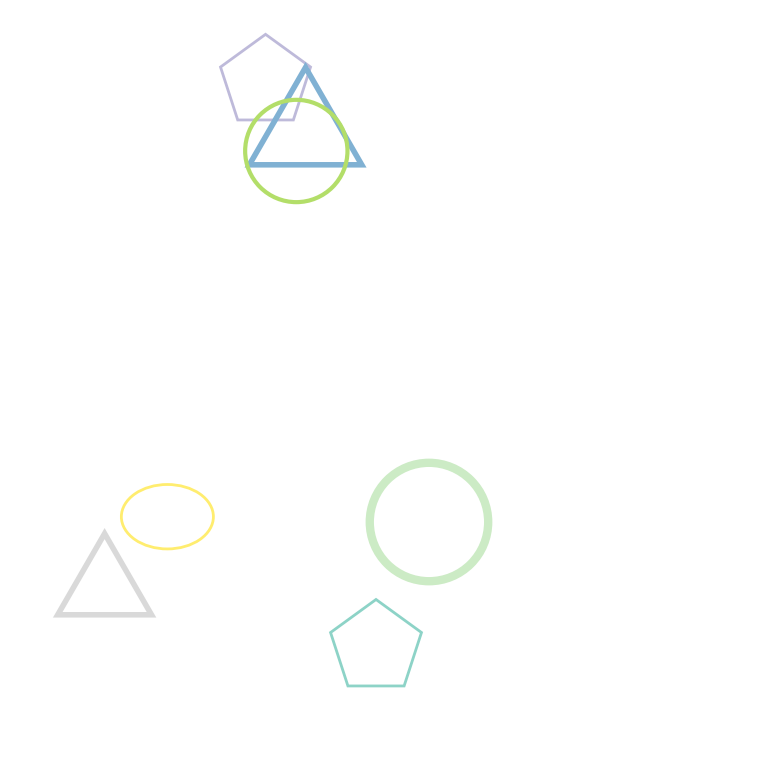[{"shape": "pentagon", "thickness": 1, "radius": 0.31, "center": [0.488, 0.159]}, {"shape": "pentagon", "thickness": 1, "radius": 0.31, "center": [0.345, 0.894]}, {"shape": "triangle", "thickness": 2, "radius": 0.42, "center": [0.397, 0.828]}, {"shape": "circle", "thickness": 1.5, "radius": 0.33, "center": [0.385, 0.804]}, {"shape": "triangle", "thickness": 2, "radius": 0.35, "center": [0.136, 0.237]}, {"shape": "circle", "thickness": 3, "radius": 0.38, "center": [0.557, 0.322]}, {"shape": "oval", "thickness": 1, "radius": 0.3, "center": [0.217, 0.329]}]